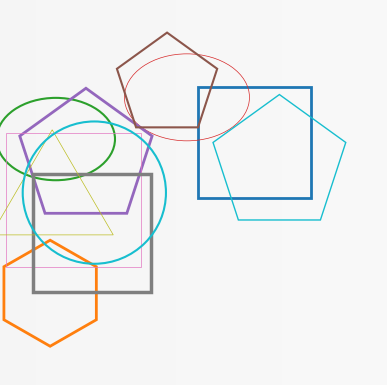[{"shape": "square", "thickness": 2, "radius": 0.73, "center": [0.657, 0.63]}, {"shape": "hexagon", "thickness": 2, "radius": 0.69, "center": [0.129, 0.238]}, {"shape": "oval", "thickness": 1.5, "radius": 0.76, "center": [0.144, 0.639]}, {"shape": "oval", "thickness": 0.5, "radius": 0.81, "center": [0.482, 0.747]}, {"shape": "pentagon", "thickness": 2, "radius": 0.9, "center": [0.222, 0.591]}, {"shape": "pentagon", "thickness": 1.5, "radius": 0.68, "center": [0.431, 0.779]}, {"shape": "square", "thickness": 0.5, "radius": 0.87, "center": [0.189, 0.481]}, {"shape": "square", "thickness": 2.5, "radius": 0.76, "center": [0.237, 0.395]}, {"shape": "triangle", "thickness": 0.5, "radius": 0.91, "center": [0.135, 0.481]}, {"shape": "circle", "thickness": 1.5, "radius": 0.92, "center": [0.243, 0.5]}, {"shape": "pentagon", "thickness": 1, "radius": 0.9, "center": [0.721, 0.574]}]